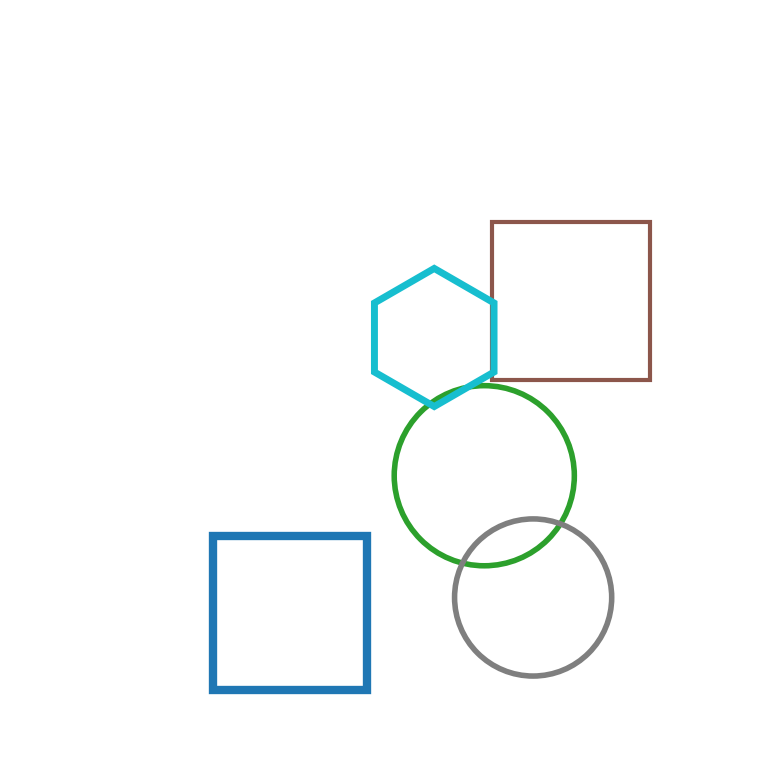[{"shape": "square", "thickness": 3, "radius": 0.5, "center": [0.376, 0.204]}, {"shape": "circle", "thickness": 2, "radius": 0.58, "center": [0.629, 0.382]}, {"shape": "square", "thickness": 1.5, "radius": 0.51, "center": [0.741, 0.609]}, {"shape": "circle", "thickness": 2, "radius": 0.51, "center": [0.692, 0.224]}, {"shape": "hexagon", "thickness": 2.5, "radius": 0.45, "center": [0.564, 0.562]}]